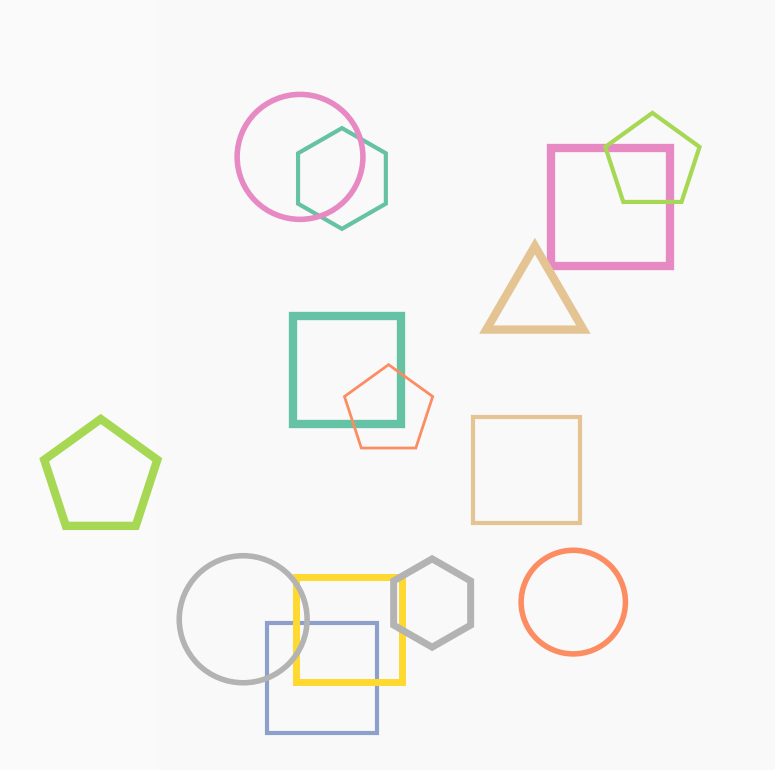[{"shape": "hexagon", "thickness": 1.5, "radius": 0.33, "center": [0.441, 0.768]}, {"shape": "square", "thickness": 3, "radius": 0.35, "center": [0.448, 0.519]}, {"shape": "pentagon", "thickness": 1, "radius": 0.3, "center": [0.501, 0.467]}, {"shape": "circle", "thickness": 2, "radius": 0.34, "center": [0.74, 0.218]}, {"shape": "square", "thickness": 1.5, "radius": 0.36, "center": [0.415, 0.12]}, {"shape": "circle", "thickness": 2, "radius": 0.41, "center": [0.387, 0.796]}, {"shape": "square", "thickness": 3, "radius": 0.38, "center": [0.788, 0.731]}, {"shape": "pentagon", "thickness": 3, "radius": 0.38, "center": [0.13, 0.379]}, {"shape": "pentagon", "thickness": 1.5, "radius": 0.32, "center": [0.842, 0.789]}, {"shape": "square", "thickness": 2.5, "radius": 0.34, "center": [0.451, 0.183]}, {"shape": "square", "thickness": 1.5, "radius": 0.34, "center": [0.68, 0.39]}, {"shape": "triangle", "thickness": 3, "radius": 0.36, "center": [0.69, 0.608]}, {"shape": "circle", "thickness": 2, "radius": 0.41, "center": [0.314, 0.196]}, {"shape": "hexagon", "thickness": 2.5, "radius": 0.29, "center": [0.558, 0.217]}]